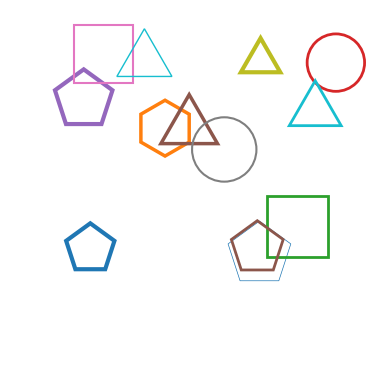[{"shape": "pentagon", "thickness": 3, "radius": 0.33, "center": [0.235, 0.354]}, {"shape": "pentagon", "thickness": 0.5, "radius": 0.43, "center": [0.674, 0.34]}, {"shape": "hexagon", "thickness": 2.5, "radius": 0.36, "center": [0.429, 0.667]}, {"shape": "square", "thickness": 2, "radius": 0.4, "center": [0.773, 0.412]}, {"shape": "circle", "thickness": 2, "radius": 0.37, "center": [0.872, 0.837]}, {"shape": "pentagon", "thickness": 3, "radius": 0.39, "center": [0.217, 0.741]}, {"shape": "triangle", "thickness": 2.5, "radius": 0.42, "center": [0.491, 0.669]}, {"shape": "pentagon", "thickness": 2, "radius": 0.35, "center": [0.668, 0.356]}, {"shape": "square", "thickness": 1.5, "radius": 0.38, "center": [0.27, 0.86]}, {"shape": "circle", "thickness": 1.5, "radius": 0.42, "center": [0.582, 0.612]}, {"shape": "triangle", "thickness": 3, "radius": 0.3, "center": [0.677, 0.842]}, {"shape": "triangle", "thickness": 1, "radius": 0.41, "center": [0.375, 0.843]}, {"shape": "triangle", "thickness": 2, "radius": 0.39, "center": [0.819, 0.713]}]